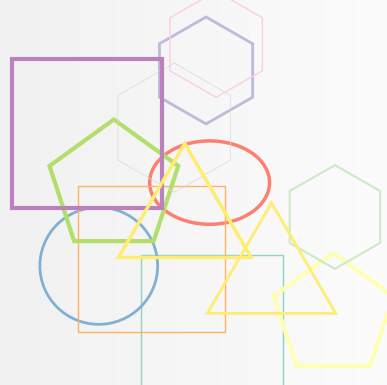[{"shape": "square", "thickness": 1, "radius": 0.92, "center": [0.547, 0.153]}, {"shape": "pentagon", "thickness": 3, "radius": 0.81, "center": [0.86, 0.181]}, {"shape": "hexagon", "thickness": 2, "radius": 0.69, "center": [0.532, 0.817]}, {"shape": "oval", "thickness": 2.5, "radius": 0.77, "center": [0.541, 0.526]}, {"shape": "circle", "thickness": 2, "radius": 0.76, "center": [0.255, 0.31]}, {"shape": "square", "thickness": 1, "radius": 0.95, "center": [0.391, 0.326]}, {"shape": "pentagon", "thickness": 3, "radius": 0.87, "center": [0.294, 0.515]}, {"shape": "hexagon", "thickness": 1, "radius": 0.69, "center": [0.558, 0.885]}, {"shape": "hexagon", "thickness": 0.5, "radius": 0.84, "center": [0.45, 0.668]}, {"shape": "square", "thickness": 3, "radius": 0.96, "center": [0.225, 0.653]}, {"shape": "hexagon", "thickness": 1.5, "radius": 0.67, "center": [0.864, 0.436]}, {"shape": "triangle", "thickness": 2.5, "radius": 0.99, "center": [0.477, 0.43]}, {"shape": "triangle", "thickness": 2, "radius": 0.96, "center": [0.701, 0.282]}]